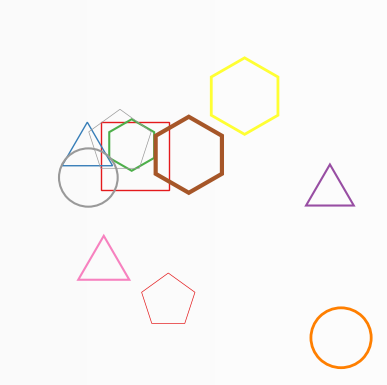[{"shape": "square", "thickness": 1, "radius": 0.44, "center": [0.349, 0.595]}, {"shape": "pentagon", "thickness": 0.5, "radius": 0.36, "center": [0.434, 0.218]}, {"shape": "triangle", "thickness": 1, "radius": 0.38, "center": [0.225, 0.607]}, {"shape": "hexagon", "thickness": 1.5, "radius": 0.33, "center": [0.34, 0.623]}, {"shape": "triangle", "thickness": 1.5, "radius": 0.36, "center": [0.851, 0.502]}, {"shape": "circle", "thickness": 2, "radius": 0.39, "center": [0.88, 0.123]}, {"shape": "hexagon", "thickness": 2, "radius": 0.5, "center": [0.631, 0.75]}, {"shape": "hexagon", "thickness": 3, "radius": 0.49, "center": [0.487, 0.598]}, {"shape": "triangle", "thickness": 1.5, "radius": 0.38, "center": [0.268, 0.311]}, {"shape": "pentagon", "thickness": 0.5, "radius": 0.42, "center": [0.31, 0.631]}, {"shape": "circle", "thickness": 1.5, "radius": 0.38, "center": [0.228, 0.539]}]